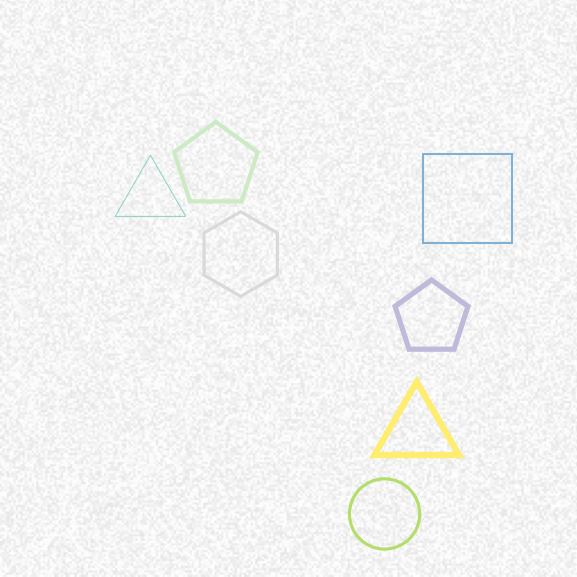[{"shape": "triangle", "thickness": 0.5, "radius": 0.35, "center": [0.261, 0.66]}, {"shape": "pentagon", "thickness": 2.5, "radius": 0.33, "center": [0.747, 0.448]}, {"shape": "square", "thickness": 1, "radius": 0.39, "center": [0.81, 0.655]}, {"shape": "circle", "thickness": 1.5, "radius": 0.3, "center": [0.666, 0.109]}, {"shape": "hexagon", "thickness": 1.5, "radius": 0.37, "center": [0.417, 0.559]}, {"shape": "pentagon", "thickness": 2, "radius": 0.38, "center": [0.374, 0.712]}, {"shape": "triangle", "thickness": 3, "radius": 0.42, "center": [0.722, 0.253]}]